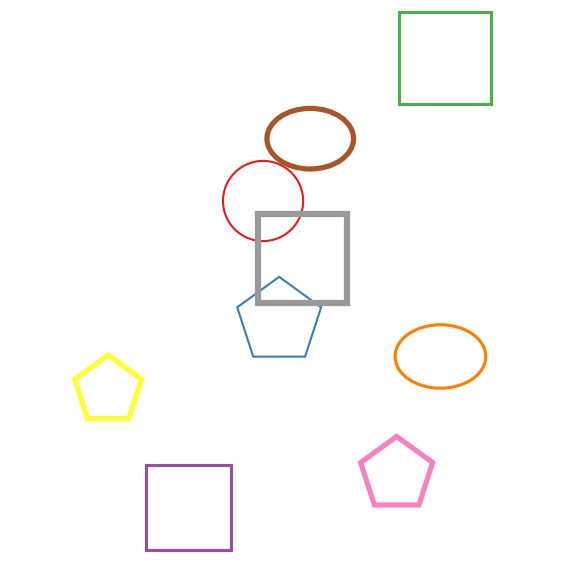[{"shape": "circle", "thickness": 1, "radius": 0.35, "center": [0.456, 0.651]}, {"shape": "pentagon", "thickness": 1, "radius": 0.38, "center": [0.483, 0.443]}, {"shape": "square", "thickness": 1.5, "radius": 0.4, "center": [0.771, 0.899]}, {"shape": "square", "thickness": 1.5, "radius": 0.37, "center": [0.326, 0.121]}, {"shape": "oval", "thickness": 1.5, "radius": 0.39, "center": [0.763, 0.382]}, {"shape": "pentagon", "thickness": 2.5, "radius": 0.3, "center": [0.187, 0.324]}, {"shape": "oval", "thickness": 2.5, "radius": 0.37, "center": [0.537, 0.759]}, {"shape": "pentagon", "thickness": 2.5, "radius": 0.33, "center": [0.687, 0.178]}, {"shape": "square", "thickness": 3, "radius": 0.39, "center": [0.524, 0.551]}]